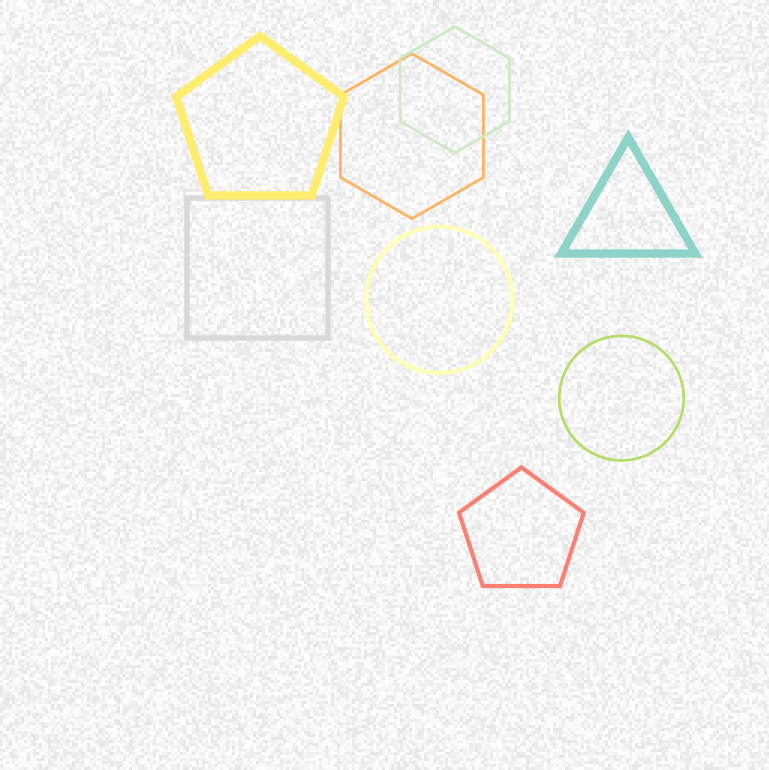[{"shape": "triangle", "thickness": 3, "radius": 0.5, "center": [0.816, 0.721]}, {"shape": "circle", "thickness": 1.5, "radius": 0.47, "center": [0.571, 0.611]}, {"shape": "pentagon", "thickness": 1.5, "radius": 0.43, "center": [0.677, 0.308]}, {"shape": "hexagon", "thickness": 1, "radius": 0.54, "center": [0.535, 0.823]}, {"shape": "circle", "thickness": 1, "radius": 0.4, "center": [0.807, 0.483]}, {"shape": "square", "thickness": 2, "radius": 0.46, "center": [0.335, 0.652]}, {"shape": "hexagon", "thickness": 1, "radius": 0.41, "center": [0.591, 0.883]}, {"shape": "pentagon", "thickness": 3, "radius": 0.57, "center": [0.338, 0.839]}]